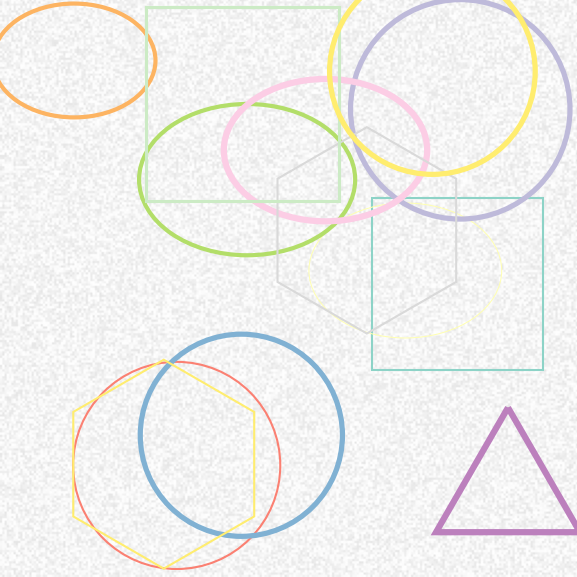[{"shape": "square", "thickness": 1, "radius": 0.74, "center": [0.792, 0.508]}, {"shape": "oval", "thickness": 0.5, "radius": 0.83, "center": [0.702, 0.531]}, {"shape": "circle", "thickness": 2.5, "radius": 0.95, "center": [0.797, 0.81]}, {"shape": "circle", "thickness": 1, "radius": 0.9, "center": [0.306, 0.193]}, {"shape": "circle", "thickness": 2.5, "radius": 0.88, "center": [0.418, 0.245]}, {"shape": "oval", "thickness": 2, "radius": 0.7, "center": [0.128, 0.894]}, {"shape": "oval", "thickness": 2, "radius": 0.94, "center": [0.428, 0.688]}, {"shape": "oval", "thickness": 3, "radius": 0.88, "center": [0.564, 0.739]}, {"shape": "hexagon", "thickness": 1, "radius": 0.89, "center": [0.635, 0.6]}, {"shape": "triangle", "thickness": 3, "radius": 0.72, "center": [0.88, 0.15]}, {"shape": "square", "thickness": 1.5, "radius": 0.84, "center": [0.42, 0.819]}, {"shape": "circle", "thickness": 2.5, "radius": 0.89, "center": [0.749, 0.875]}, {"shape": "hexagon", "thickness": 1, "radius": 0.9, "center": [0.284, 0.195]}]